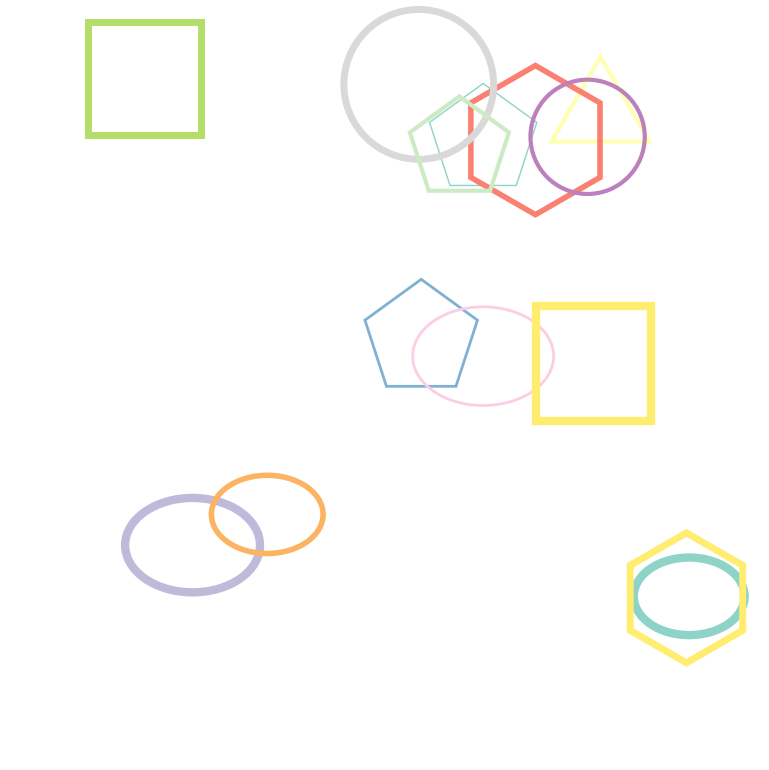[{"shape": "oval", "thickness": 3, "radius": 0.36, "center": [0.895, 0.226]}, {"shape": "pentagon", "thickness": 0.5, "radius": 0.37, "center": [0.627, 0.818]}, {"shape": "triangle", "thickness": 1.5, "radius": 0.37, "center": [0.78, 0.853]}, {"shape": "oval", "thickness": 3, "radius": 0.44, "center": [0.25, 0.292]}, {"shape": "hexagon", "thickness": 2, "radius": 0.48, "center": [0.695, 0.818]}, {"shape": "pentagon", "thickness": 1, "radius": 0.38, "center": [0.547, 0.56]}, {"shape": "oval", "thickness": 2, "radius": 0.36, "center": [0.347, 0.332]}, {"shape": "square", "thickness": 2.5, "radius": 0.37, "center": [0.188, 0.898]}, {"shape": "oval", "thickness": 1, "radius": 0.46, "center": [0.627, 0.537]}, {"shape": "circle", "thickness": 2.5, "radius": 0.49, "center": [0.544, 0.89]}, {"shape": "circle", "thickness": 1.5, "radius": 0.37, "center": [0.763, 0.822]}, {"shape": "pentagon", "thickness": 1.5, "radius": 0.34, "center": [0.597, 0.807]}, {"shape": "square", "thickness": 3, "radius": 0.37, "center": [0.771, 0.528]}, {"shape": "hexagon", "thickness": 2.5, "radius": 0.42, "center": [0.891, 0.224]}]